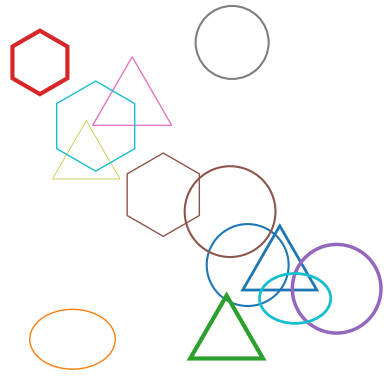[{"shape": "triangle", "thickness": 2, "radius": 0.56, "center": [0.727, 0.302]}, {"shape": "circle", "thickness": 1.5, "radius": 0.53, "center": [0.643, 0.312]}, {"shape": "oval", "thickness": 1, "radius": 0.56, "center": [0.188, 0.119]}, {"shape": "triangle", "thickness": 3, "radius": 0.55, "center": [0.589, 0.123]}, {"shape": "hexagon", "thickness": 3, "radius": 0.41, "center": [0.104, 0.838]}, {"shape": "circle", "thickness": 2.5, "radius": 0.58, "center": [0.874, 0.25]}, {"shape": "hexagon", "thickness": 1, "radius": 0.54, "center": [0.424, 0.494]}, {"shape": "circle", "thickness": 1.5, "radius": 0.59, "center": [0.598, 0.45]}, {"shape": "triangle", "thickness": 1, "radius": 0.59, "center": [0.343, 0.734]}, {"shape": "circle", "thickness": 1.5, "radius": 0.47, "center": [0.603, 0.89]}, {"shape": "triangle", "thickness": 0.5, "radius": 0.51, "center": [0.224, 0.586]}, {"shape": "oval", "thickness": 2, "radius": 0.46, "center": [0.767, 0.225]}, {"shape": "hexagon", "thickness": 1, "radius": 0.59, "center": [0.249, 0.672]}]